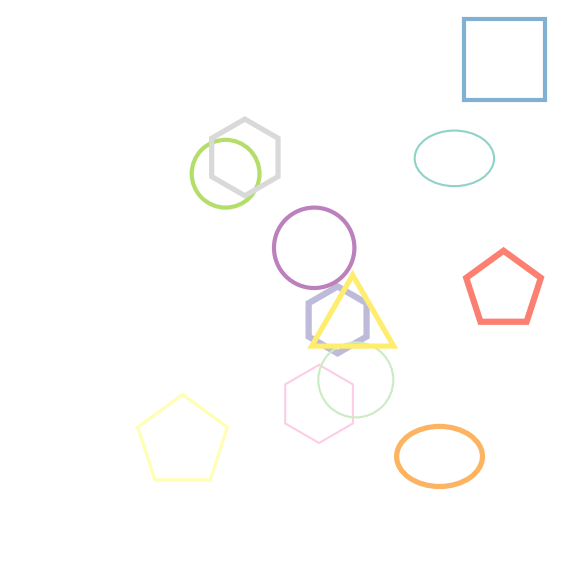[{"shape": "oval", "thickness": 1, "radius": 0.34, "center": [0.787, 0.725]}, {"shape": "pentagon", "thickness": 1.5, "radius": 0.41, "center": [0.316, 0.234]}, {"shape": "hexagon", "thickness": 3, "radius": 0.29, "center": [0.585, 0.445]}, {"shape": "pentagon", "thickness": 3, "radius": 0.34, "center": [0.872, 0.497]}, {"shape": "square", "thickness": 2, "radius": 0.35, "center": [0.874, 0.896]}, {"shape": "oval", "thickness": 2.5, "radius": 0.37, "center": [0.761, 0.209]}, {"shape": "circle", "thickness": 2, "radius": 0.29, "center": [0.391, 0.698]}, {"shape": "hexagon", "thickness": 1, "radius": 0.34, "center": [0.552, 0.3]}, {"shape": "hexagon", "thickness": 2.5, "radius": 0.33, "center": [0.424, 0.727]}, {"shape": "circle", "thickness": 2, "radius": 0.35, "center": [0.544, 0.57]}, {"shape": "circle", "thickness": 1, "radius": 0.32, "center": [0.616, 0.341]}, {"shape": "triangle", "thickness": 2.5, "radius": 0.41, "center": [0.611, 0.441]}]